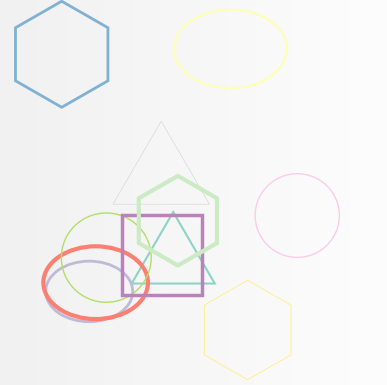[{"shape": "triangle", "thickness": 1.5, "radius": 0.62, "center": [0.447, 0.325]}, {"shape": "oval", "thickness": 1.5, "radius": 0.73, "center": [0.595, 0.873]}, {"shape": "oval", "thickness": 2, "radius": 0.56, "center": [0.23, 0.243]}, {"shape": "oval", "thickness": 3, "radius": 0.67, "center": [0.247, 0.266]}, {"shape": "hexagon", "thickness": 2, "radius": 0.69, "center": [0.159, 0.859]}, {"shape": "circle", "thickness": 1, "radius": 0.58, "center": [0.274, 0.331]}, {"shape": "circle", "thickness": 1, "radius": 0.54, "center": [0.767, 0.44]}, {"shape": "triangle", "thickness": 0.5, "radius": 0.72, "center": [0.416, 0.541]}, {"shape": "square", "thickness": 2.5, "radius": 0.52, "center": [0.418, 0.337]}, {"shape": "hexagon", "thickness": 3, "radius": 0.58, "center": [0.459, 0.427]}, {"shape": "hexagon", "thickness": 0.5, "radius": 0.65, "center": [0.639, 0.143]}]